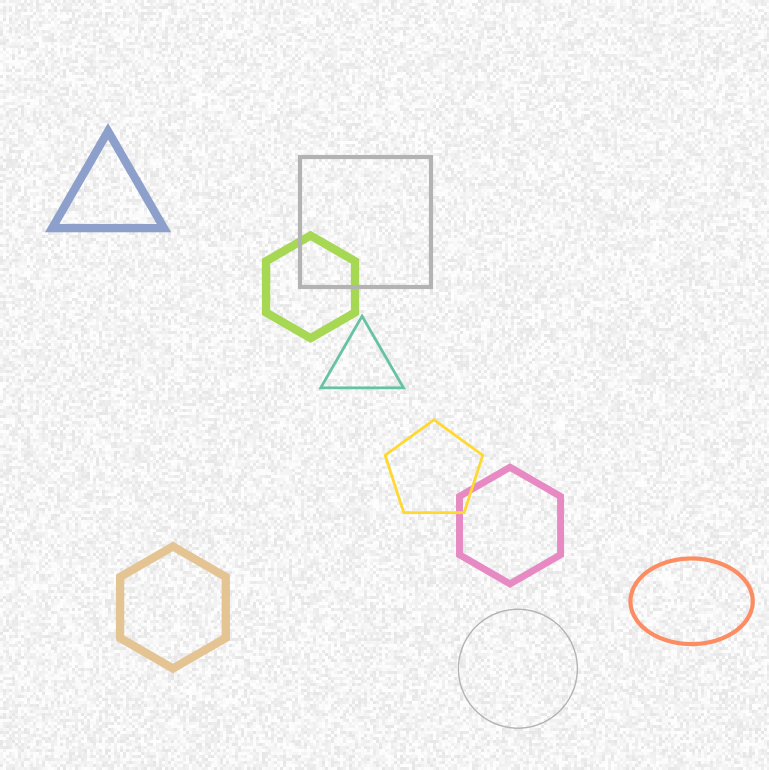[{"shape": "triangle", "thickness": 1, "radius": 0.31, "center": [0.47, 0.527]}, {"shape": "oval", "thickness": 1.5, "radius": 0.4, "center": [0.898, 0.219]}, {"shape": "triangle", "thickness": 3, "radius": 0.42, "center": [0.14, 0.746]}, {"shape": "hexagon", "thickness": 2.5, "radius": 0.38, "center": [0.662, 0.317]}, {"shape": "hexagon", "thickness": 3, "radius": 0.33, "center": [0.403, 0.627]}, {"shape": "pentagon", "thickness": 1, "radius": 0.33, "center": [0.564, 0.388]}, {"shape": "hexagon", "thickness": 3, "radius": 0.4, "center": [0.225, 0.211]}, {"shape": "circle", "thickness": 0.5, "radius": 0.39, "center": [0.673, 0.132]}, {"shape": "square", "thickness": 1.5, "radius": 0.42, "center": [0.475, 0.712]}]